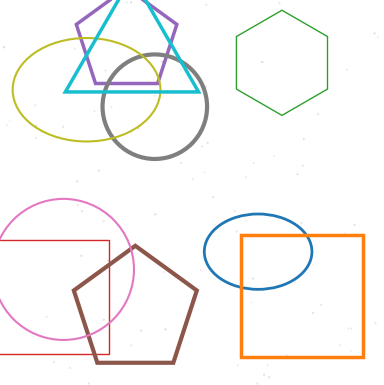[{"shape": "oval", "thickness": 2, "radius": 0.7, "center": [0.67, 0.346]}, {"shape": "square", "thickness": 2.5, "radius": 0.79, "center": [0.784, 0.231]}, {"shape": "hexagon", "thickness": 1, "radius": 0.68, "center": [0.732, 0.837]}, {"shape": "square", "thickness": 1, "radius": 0.74, "center": [0.134, 0.228]}, {"shape": "pentagon", "thickness": 2.5, "radius": 0.69, "center": [0.329, 0.894]}, {"shape": "pentagon", "thickness": 3, "radius": 0.84, "center": [0.351, 0.194]}, {"shape": "circle", "thickness": 1.5, "radius": 0.92, "center": [0.165, 0.3]}, {"shape": "circle", "thickness": 3, "radius": 0.68, "center": [0.402, 0.723]}, {"shape": "oval", "thickness": 1.5, "radius": 0.96, "center": [0.225, 0.767]}, {"shape": "triangle", "thickness": 2.5, "radius": 1.0, "center": [0.343, 0.861]}]